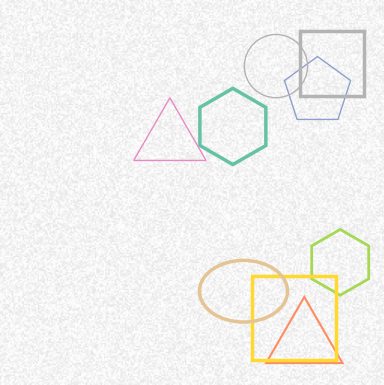[{"shape": "hexagon", "thickness": 2.5, "radius": 0.49, "center": [0.605, 0.672]}, {"shape": "triangle", "thickness": 1.5, "radius": 0.57, "center": [0.79, 0.114]}, {"shape": "pentagon", "thickness": 1, "radius": 0.45, "center": [0.825, 0.763]}, {"shape": "triangle", "thickness": 1, "radius": 0.54, "center": [0.441, 0.637]}, {"shape": "hexagon", "thickness": 2, "radius": 0.43, "center": [0.884, 0.319]}, {"shape": "square", "thickness": 2.5, "radius": 0.54, "center": [0.763, 0.174]}, {"shape": "oval", "thickness": 2.5, "radius": 0.57, "center": [0.633, 0.244]}, {"shape": "circle", "thickness": 1, "radius": 0.41, "center": [0.717, 0.828]}, {"shape": "square", "thickness": 2.5, "radius": 0.42, "center": [0.862, 0.835]}]